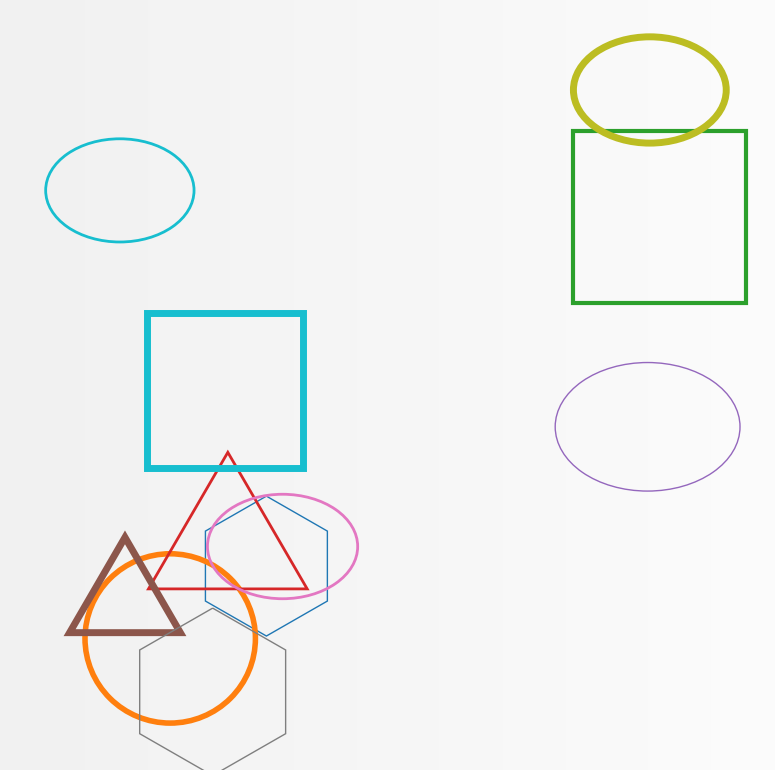[{"shape": "hexagon", "thickness": 0.5, "radius": 0.45, "center": [0.344, 0.265]}, {"shape": "circle", "thickness": 2, "radius": 0.55, "center": [0.22, 0.171]}, {"shape": "square", "thickness": 1.5, "radius": 0.56, "center": [0.851, 0.718]}, {"shape": "triangle", "thickness": 1, "radius": 0.59, "center": [0.294, 0.294]}, {"shape": "oval", "thickness": 0.5, "radius": 0.6, "center": [0.836, 0.446]}, {"shape": "triangle", "thickness": 2.5, "radius": 0.41, "center": [0.161, 0.22]}, {"shape": "oval", "thickness": 1, "radius": 0.48, "center": [0.365, 0.29]}, {"shape": "hexagon", "thickness": 0.5, "radius": 0.54, "center": [0.274, 0.102]}, {"shape": "oval", "thickness": 2.5, "radius": 0.49, "center": [0.838, 0.883]}, {"shape": "oval", "thickness": 1, "radius": 0.48, "center": [0.155, 0.753]}, {"shape": "square", "thickness": 2.5, "radius": 0.5, "center": [0.291, 0.493]}]